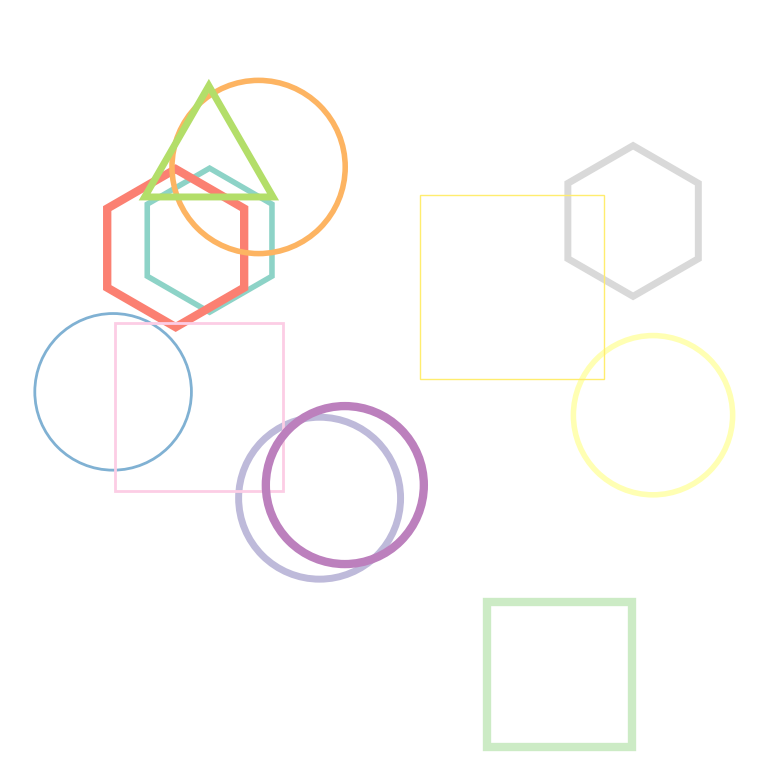[{"shape": "hexagon", "thickness": 2, "radius": 0.47, "center": [0.272, 0.688]}, {"shape": "circle", "thickness": 2, "radius": 0.52, "center": [0.848, 0.461]}, {"shape": "circle", "thickness": 2.5, "radius": 0.53, "center": [0.415, 0.353]}, {"shape": "hexagon", "thickness": 3, "radius": 0.51, "center": [0.228, 0.678]}, {"shape": "circle", "thickness": 1, "radius": 0.51, "center": [0.147, 0.491]}, {"shape": "circle", "thickness": 2, "radius": 0.56, "center": [0.336, 0.783]}, {"shape": "triangle", "thickness": 2.5, "radius": 0.48, "center": [0.271, 0.792]}, {"shape": "square", "thickness": 1, "radius": 0.54, "center": [0.259, 0.471]}, {"shape": "hexagon", "thickness": 2.5, "radius": 0.49, "center": [0.822, 0.713]}, {"shape": "circle", "thickness": 3, "radius": 0.51, "center": [0.448, 0.37]}, {"shape": "square", "thickness": 3, "radius": 0.47, "center": [0.727, 0.124]}, {"shape": "square", "thickness": 0.5, "radius": 0.6, "center": [0.664, 0.627]}]